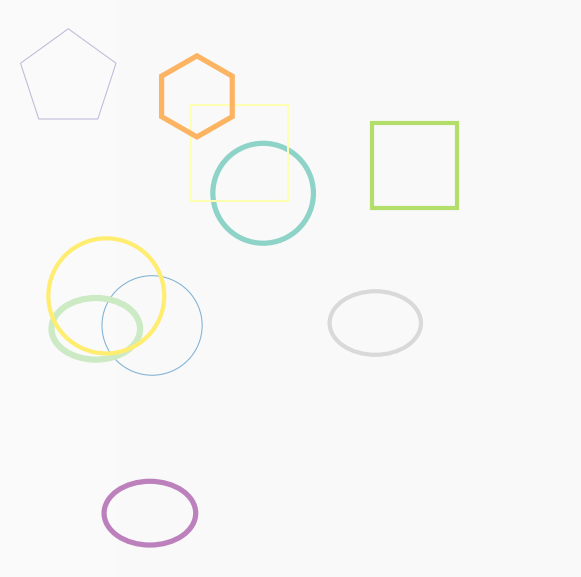[{"shape": "circle", "thickness": 2.5, "radius": 0.43, "center": [0.453, 0.664]}, {"shape": "square", "thickness": 1, "radius": 0.41, "center": [0.412, 0.734]}, {"shape": "pentagon", "thickness": 0.5, "radius": 0.43, "center": [0.117, 0.863]}, {"shape": "circle", "thickness": 0.5, "radius": 0.43, "center": [0.262, 0.436]}, {"shape": "hexagon", "thickness": 2.5, "radius": 0.35, "center": [0.339, 0.832]}, {"shape": "square", "thickness": 2, "radius": 0.37, "center": [0.713, 0.713]}, {"shape": "oval", "thickness": 2, "radius": 0.39, "center": [0.646, 0.44]}, {"shape": "oval", "thickness": 2.5, "radius": 0.39, "center": [0.258, 0.111]}, {"shape": "oval", "thickness": 3, "radius": 0.38, "center": [0.165, 0.43]}, {"shape": "circle", "thickness": 2, "radius": 0.5, "center": [0.183, 0.487]}]